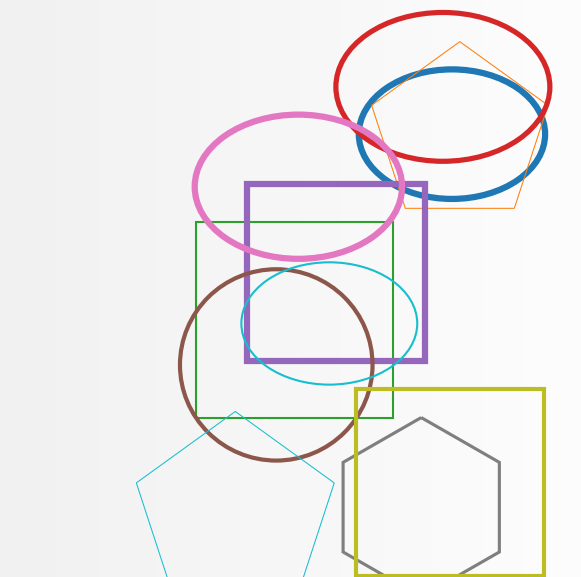[{"shape": "oval", "thickness": 3, "radius": 0.8, "center": [0.778, 0.767]}, {"shape": "pentagon", "thickness": 0.5, "radius": 0.8, "center": [0.791, 0.767]}, {"shape": "square", "thickness": 1, "radius": 0.85, "center": [0.507, 0.445]}, {"shape": "oval", "thickness": 2.5, "radius": 0.92, "center": [0.762, 0.849]}, {"shape": "square", "thickness": 3, "radius": 0.77, "center": [0.578, 0.528]}, {"shape": "circle", "thickness": 2, "radius": 0.83, "center": [0.475, 0.367]}, {"shape": "oval", "thickness": 3, "radius": 0.89, "center": [0.513, 0.676]}, {"shape": "hexagon", "thickness": 1.5, "radius": 0.78, "center": [0.725, 0.121]}, {"shape": "square", "thickness": 2, "radius": 0.81, "center": [0.774, 0.164]}, {"shape": "oval", "thickness": 1, "radius": 0.76, "center": [0.567, 0.439]}, {"shape": "pentagon", "thickness": 0.5, "radius": 0.9, "center": [0.405, 0.108]}]